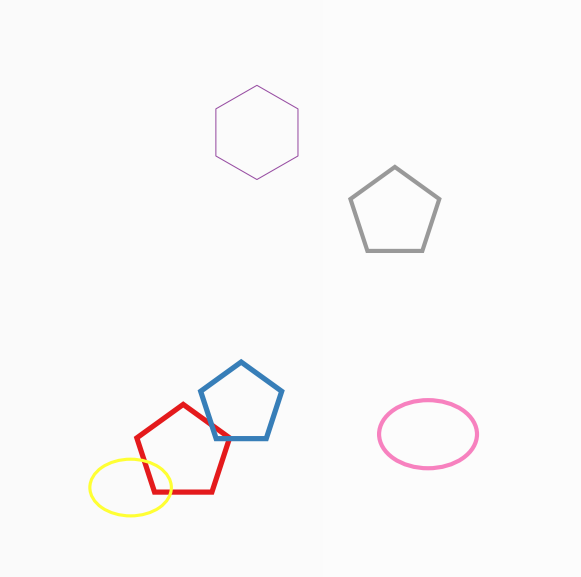[{"shape": "pentagon", "thickness": 2.5, "radius": 0.42, "center": [0.315, 0.215]}, {"shape": "pentagon", "thickness": 2.5, "radius": 0.37, "center": [0.415, 0.299]}, {"shape": "hexagon", "thickness": 0.5, "radius": 0.41, "center": [0.442, 0.77]}, {"shape": "oval", "thickness": 1.5, "radius": 0.35, "center": [0.225, 0.155]}, {"shape": "oval", "thickness": 2, "radius": 0.42, "center": [0.736, 0.247]}, {"shape": "pentagon", "thickness": 2, "radius": 0.4, "center": [0.679, 0.63]}]